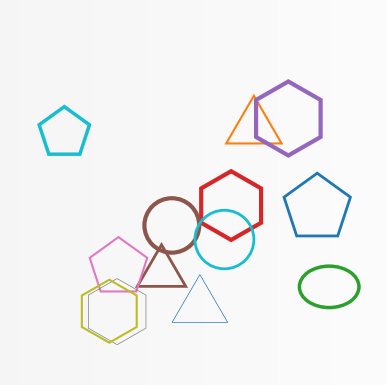[{"shape": "triangle", "thickness": 0.5, "radius": 0.41, "center": [0.516, 0.204]}, {"shape": "pentagon", "thickness": 2, "radius": 0.45, "center": [0.819, 0.46]}, {"shape": "triangle", "thickness": 1.5, "radius": 0.41, "center": [0.655, 0.669]}, {"shape": "oval", "thickness": 2.5, "radius": 0.38, "center": [0.849, 0.255]}, {"shape": "hexagon", "thickness": 3, "radius": 0.45, "center": [0.596, 0.466]}, {"shape": "hexagon", "thickness": 3, "radius": 0.48, "center": [0.744, 0.692]}, {"shape": "triangle", "thickness": 2, "radius": 0.36, "center": [0.417, 0.292]}, {"shape": "circle", "thickness": 3, "radius": 0.35, "center": [0.443, 0.414]}, {"shape": "pentagon", "thickness": 1.5, "radius": 0.39, "center": [0.306, 0.306]}, {"shape": "hexagon", "thickness": 0.5, "radius": 0.43, "center": [0.302, 0.191]}, {"shape": "hexagon", "thickness": 1.5, "radius": 0.41, "center": [0.282, 0.192]}, {"shape": "circle", "thickness": 2, "radius": 0.38, "center": [0.579, 0.378]}, {"shape": "pentagon", "thickness": 2.5, "radius": 0.34, "center": [0.166, 0.655]}]